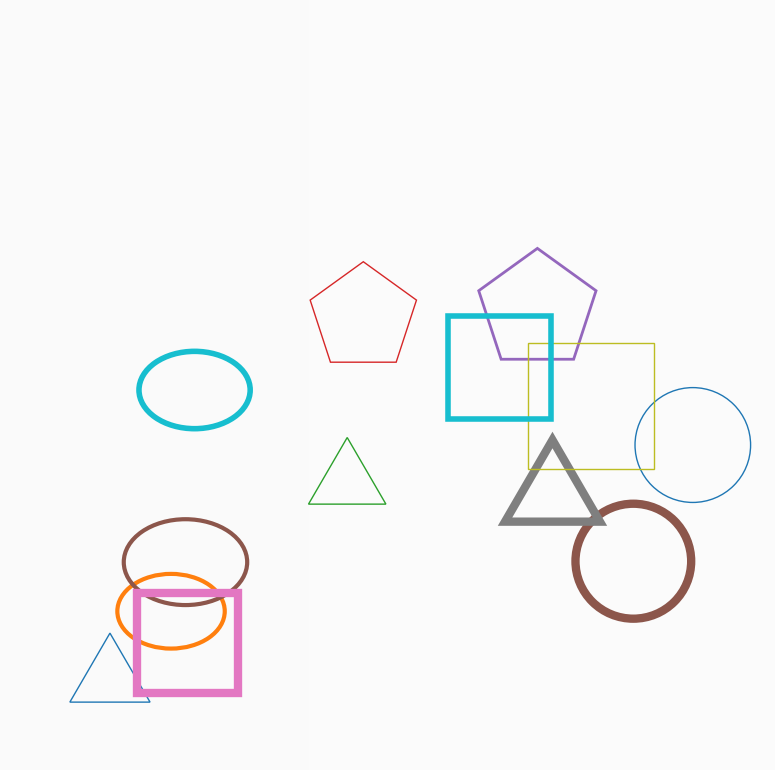[{"shape": "circle", "thickness": 0.5, "radius": 0.37, "center": [0.894, 0.422]}, {"shape": "triangle", "thickness": 0.5, "radius": 0.3, "center": [0.142, 0.118]}, {"shape": "oval", "thickness": 1.5, "radius": 0.35, "center": [0.221, 0.206]}, {"shape": "triangle", "thickness": 0.5, "radius": 0.29, "center": [0.448, 0.374]}, {"shape": "pentagon", "thickness": 0.5, "radius": 0.36, "center": [0.469, 0.588]}, {"shape": "pentagon", "thickness": 1, "radius": 0.4, "center": [0.693, 0.598]}, {"shape": "oval", "thickness": 1.5, "radius": 0.4, "center": [0.239, 0.27]}, {"shape": "circle", "thickness": 3, "radius": 0.37, "center": [0.817, 0.271]}, {"shape": "square", "thickness": 3, "radius": 0.32, "center": [0.242, 0.165]}, {"shape": "triangle", "thickness": 3, "radius": 0.35, "center": [0.713, 0.358]}, {"shape": "square", "thickness": 0.5, "radius": 0.41, "center": [0.763, 0.473]}, {"shape": "square", "thickness": 2, "radius": 0.33, "center": [0.645, 0.523]}, {"shape": "oval", "thickness": 2, "radius": 0.36, "center": [0.251, 0.493]}]